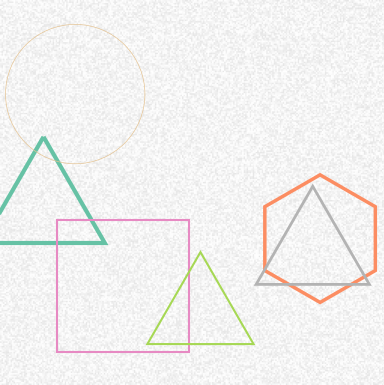[{"shape": "triangle", "thickness": 3, "radius": 0.92, "center": [0.113, 0.461]}, {"shape": "hexagon", "thickness": 2.5, "radius": 0.83, "center": [0.831, 0.38]}, {"shape": "square", "thickness": 1.5, "radius": 0.86, "center": [0.319, 0.258]}, {"shape": "triangle", "thickness": 1.5, "radius": 0.8, "center": [0.521, 0.186]}, {"shape": "circle", "thickness": 0.5, "radius": 0.91, "center": [0.195, 0.756]}, {"shape": "triangle", "thickness": 2, "radius": 0.85, "center": [0.812, 0.346]}]